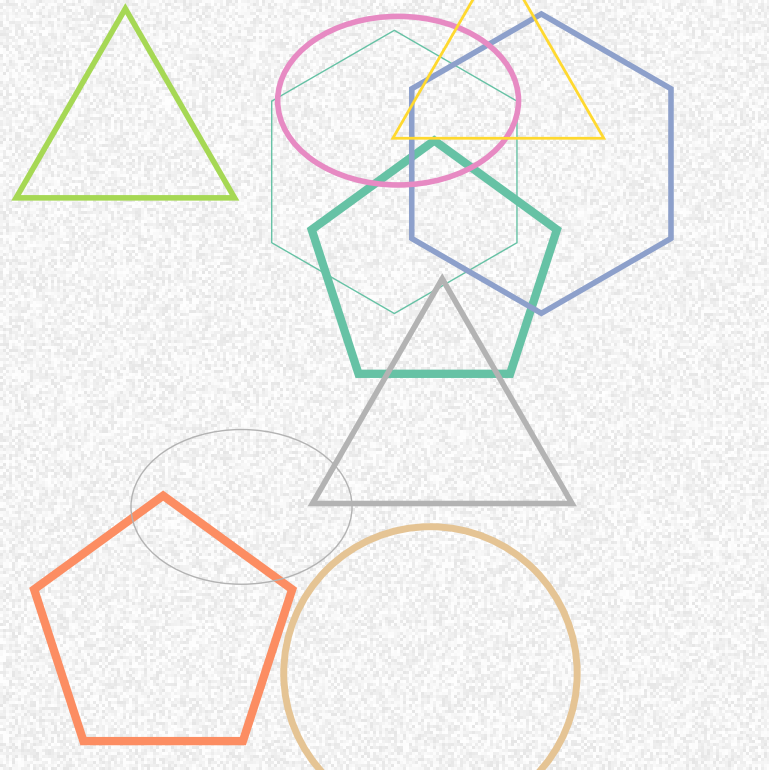[{"shape": "pentagon", "thickness": 3, "radius": 0.84, "center": [0.564, 0.65]}, {"shape": "hexagon", "thickness": 0.5, "radius": 0.92, "center": [0.512, 0.777]}, {"shape": "pentagon", "thickness": 3, "radius": 0.88, "center": [0.212, 0.18]}, {"shape": "hexagon", "thickness": 2, "radius": 0.97, "center": [0.703, 0.787]}, {"shape": "oval", "thickness": 2, "radius": 0.78, "center": [0.517, 0.869]}, {"shape": "triangle", "thickness": 2, "radius": 0.82, "center": [0.163, 0.825]}, {"shape": "triangle", "thickness": 1, "radius": 0.79, "center": [0.647, 0.9]}, {"shape": "circle", "thickness": 2.5, "radius": 0.95, "center": [0.559, 0.125]}, {"shape": "triangle", "thickness": 2, "radius": 0.97, "center": [0.574, 0.443]}, {"shape": "oval", "thickness": 0.5, "radius": 0.72, "center": [0.314, 0.342]}]